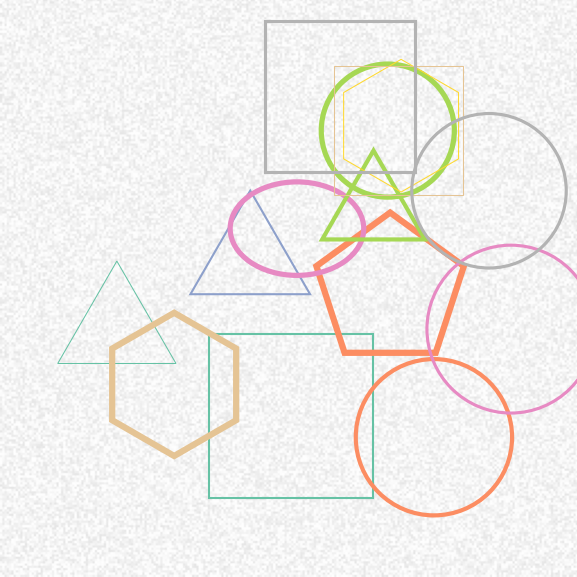[{"shape": "triangle", "thickness": 0.5, "radius": 0.59, "center": [0.202, 0.429]}, {"shape": "square", "thickness": 1, "radius": 0.71, "center": [0.503, 0.279]}, {"shape": "pentagon", "thickness": 3, "radius": 0.67, "center": [0.676, 0.497]}, {"shape": "circle", "thickness": 2, "radius": 0.68, "center": [0.751, 0.242]}, {"shape": "triangle", "thickness": 1, "radius": 0.6, "center": [0.433, 0.549]}, {"shape": "circle", "thickness": 1.5, "radius": 0.73, "center": [0.885, 0.429]}, {"shape": "oval", "thickness": 2.5, "radius": 0.58, "center": [0.514, 0.603]}, {"shape": "circle", "thickness": 2.5, "radius": 0.58, "center": [0.672, 0.773]}, {"shape": "triangle", "thickness": 2, "radius": 0.51, "center": [0.647, 0.636]}, {"shape": "hexagon", "thickness": 0.5, "radius": 0.57, "center": [0.695, 0.781]}, {"shape": "square", "thickness": 0.5, "radius": 0.56, "center": [0.691, 0.773]}, {"shape": "hexagon", "thickness": 3, "radius": 0.62, "center": [0.302, 0.334]}, {"shape": "square", "thickness": 1.5, "radius": 0.65, "center": [0.59, 0.832]}, {"shape": "circle", "thickness": 1.5, "radius": 0.67, "center": [0.847, 0.669]}]